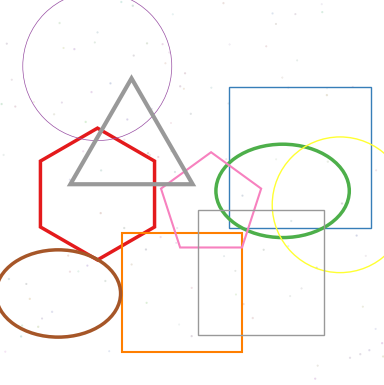[{"shape": "hexagon", "thickness": 2.5, "radius": 0.86, "center": [0.253, 0.496]}, {"shape": "square", "thickness": 1, "radius": 0.92, "center": [0.779, 0.59]}, {"shape": "oval", "thickness": 2.5, "radius": 0.87, "center": [0.734, 0.504]}, {"shape": "circle", "thickness": 0.5, "radius": 0.97, "center": [0.253, 0.828]}, {"shape": "square", "thickness": 1.5, "radius": 0.77, "center": [0.473, 0.241]}, {"shape": "circle", "thickness": 1, "radius": 0.88, "center": [0.883, 0.468]}, {"shape": "oval", "thickness": 2.5, "radius": 0.81, "center": [0.151, 0.238]}, {"shape": "pentagon", "thickness": 1.5, "radius": 0.68, "center": [0.548, 0.468]}, {"shape": "triangle", "thickness": 3, "radius": 0.92, "center": [0.342, 0.613]}, {"shape": "square", "thickness": 1, "radius": 0.81, "center": [0.678, 0.292]}]